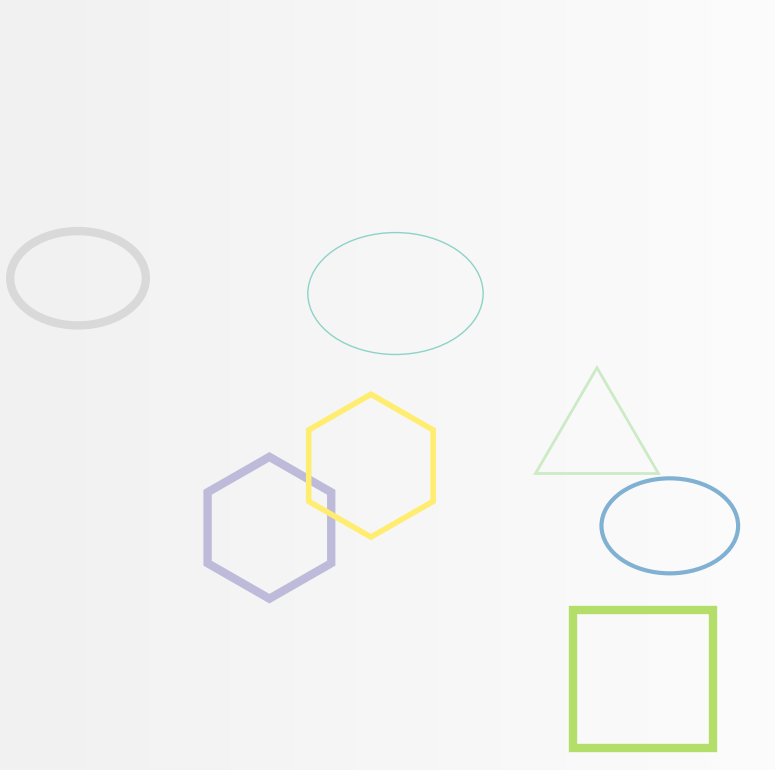[{"shape": "oval", "thickness": 0.5, "radius": 0.57, "center": [0.51, 0.619]}, {"shape": "hexagon", "thickness": 3, "radius": 0.46, "center": [0.348, 0.315]}, {"shape": "oval", "thickness": 1.5, "radius": 0.44, "center": [0.864, 0.317]}, {"shape": "square", "thickness": 3, "radius": 0.45, "center": [0.83, 0.118]}, {"shape": "oval", "thickness": 3, "radius": 0.44, "center": [0.101, 0.639]}, {"shape": "triangle", "thickness": 1, "radius": 0.46, "center": [0.77, 0.431]}, {"shape": "hexagon", "thickness": 2, "radius": 0.46, "center": [0.479, 0.395]}]